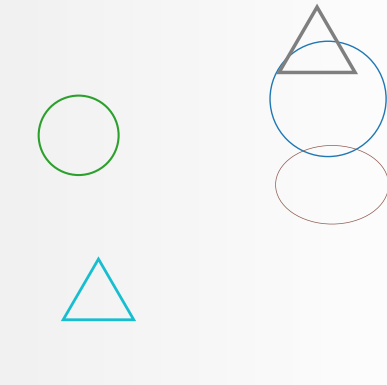[{"shape": "circle", "thickness": 1, "radius": 0.75, "center": [0.847, 0.743]}, {"shape": "circle", "thickness": 1.5, "radius": 0.52, "center": [0.203, 0.648]}, {"shape": "oval", "thickness": 0.5, "radius": 0.73, "center": [0.857, 0.52]}, {"shape": "triangle", "thickness": 2.5, "radius": 0.57, "center": [0.818, 0.868]}, {"shape": "triangle", "thickness": 2, "radius": 0.53, "center": [0.254, 0.222]}]